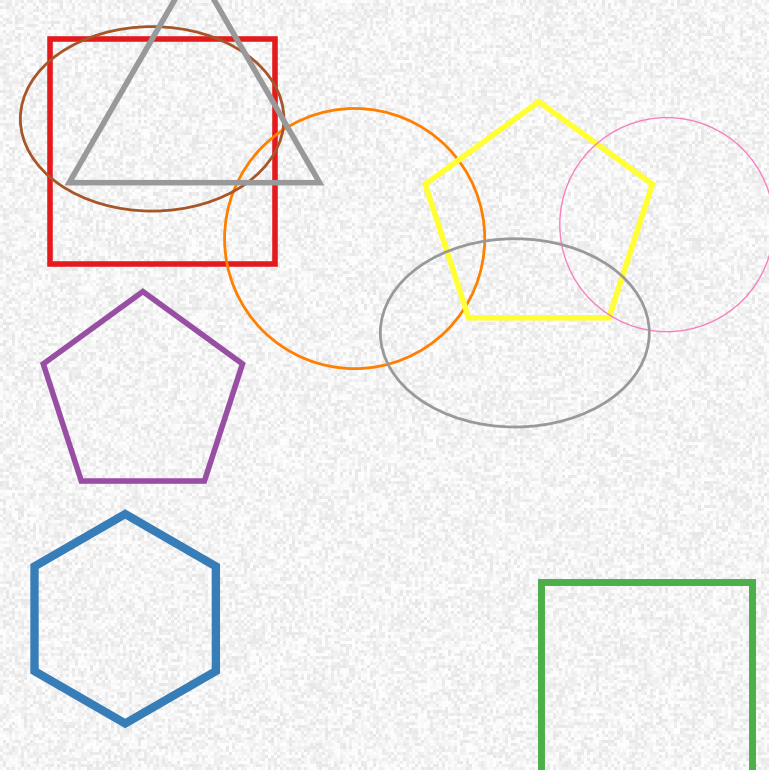[{"shape": "square", "thickness": 2, "radius": 0.73, "center": [0.211, 0.803]}, {"shape": "hexagon", "thickness": 3, "radius": 0.68, "center": [0.163, 0.196]}, {"shape": "square", "thickness": 2.5, "radius": 0.69, "center": [0.839, 0.107]}, {"shape": "pentagon", "thickness": 2, "radius": 0.68, "center": [0.186, 0.485]}, {"shape": "circle", "thickness": 1, "radius": 0.84, "center": [0.461, 0.69]}, {"shape": "pentagon", "thickness": 2, "radius": 0.78, "center": [0.7, 0.713]}, {"shape": "oval", "thickness": 1, "radius": 0.86, "center": [0.198, 0.846]}, {"shape": "circle", "thickness": 0.5, "radius": 0.7, "center": [0.866, 0.708]}, {"shape": "oval", "thickness": 1, "radius": 0.87, "center": [0.669, 0.568]}, {"shape": "triangle", "thickness": 2, "radius": 0.94, "center": [0.252, 0.857]}]